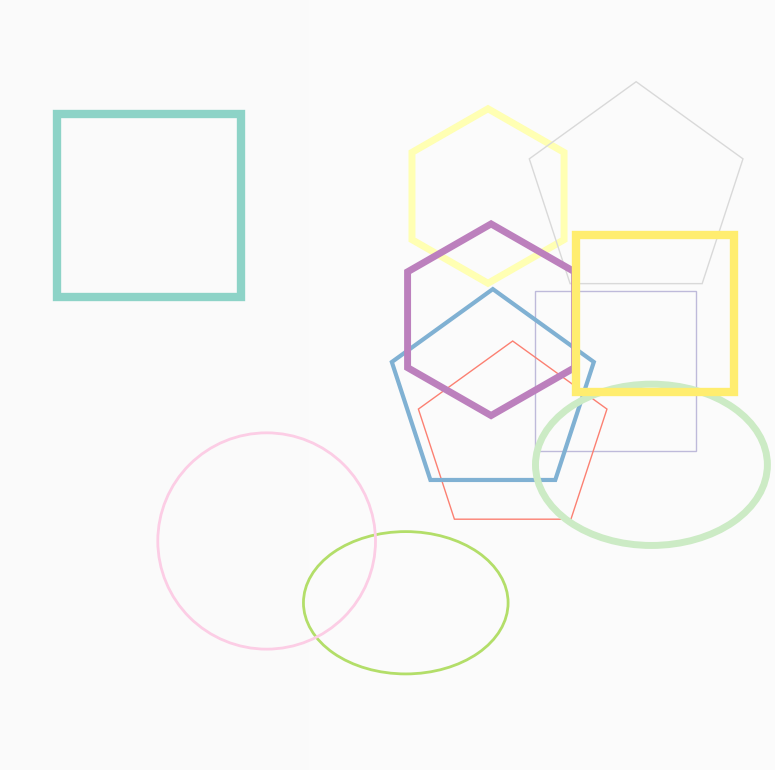[{"shape": "square", "thickness": 3, "radius": 0.59, "center": [0.193, 0.733]}, {"shape": "hexagon", "thickness": 2.5, "radius": 0.57, "center": [0.63, 0.745]}, {"shape": "square", "thickness": 0.5, "radius": 0.52, "center": [0.794, 0.518]}, {"shape": "pentagon", "thickness": 0.5, "radius": 0.64, "center": [0.662, 0.429]}, {"shape": "pentagon", "thickness": 1.5, "radius": 0.69, "center": [0.636, 0.488]}, {"shape": "oval", "thickness": 1, "radius": 0.66, "center": [0.524, 0.217]}, {"shape": "circle", "thickness": 1, "radius": 0.7, "center": [0.344, 0.297]}, {"shape": "pentagon", "thickness": 0.5, "radius": 0.72, "center": [0.821, 0.749]}, {"shape": "hexagon", "thickness": 2.5, "radius": 0.62, "center": [0.634, 0.585]}, {"shape": "oval", "thickness": 2.5, "radius": 0.75, "center": [0.841, 0.396]}, {"shape": "square", "thickness": 3, "radius": 0.51, "center": [0.845, 0.593]}]